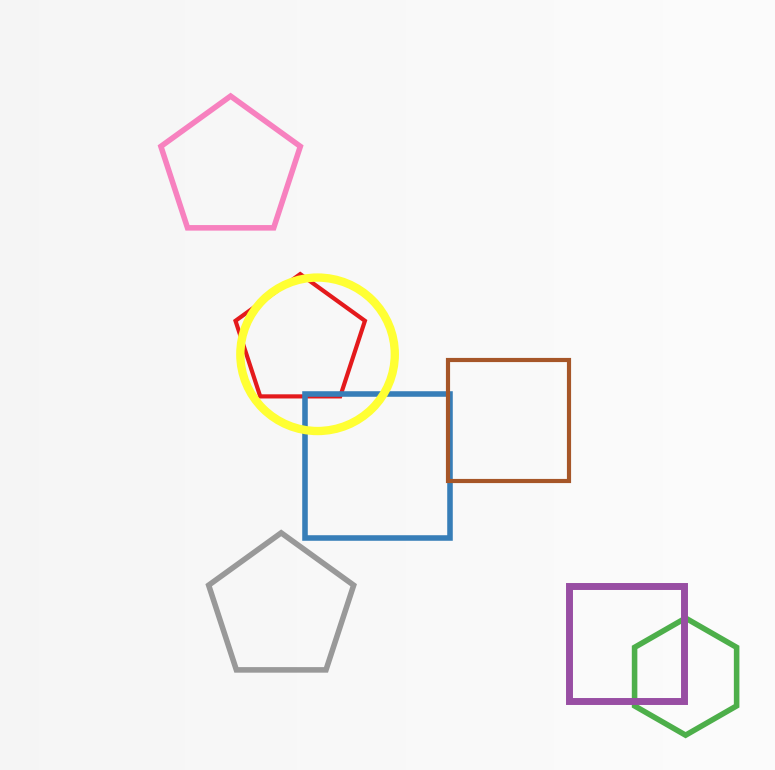[{"shape": "pentagon", "thickness": 1.5, "radius": 0.44, "center": [0.387, 0.556]}, {"shape": "square", "thickness": 2, "radius": 0.47, "center": [0.487, 0.395]}, {"shape": "hexagon", "thickness": 2, "radius": 0.38, "center": [0.885, 0.121]}, {"shape": "square", "thickness": 2.5, "radius": 0.37, "center": [0.809, 0.164]}, {"shape": "circle", "thickness": 3, "radius": 0.5, "center": [0.41, 0.54]}, {"shape": "square", "thickness": 1.5, "radius": 0.39, "center": [0.656, 0.454]}, {"shape": "pentagon", "thickness": 2, "radius": 0.47, "center": [0.298, 0.781]}, {"shape": "pentagon", "thickness": 2, "radius": 0.49, "center": [0.363, 0.21]}]